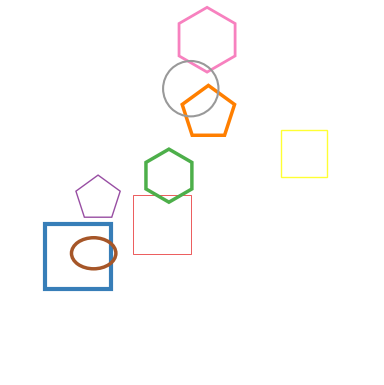[{"shape": "square", "thickness": 0.5, "radius": 0.38, "center": [0.421, 0.416]}, {"shape": "square", "thickness": 3, "radius": 0.43, "center": [0.202, 0.334]}, {"shape": "hexagon", "thickness": 2.5, "radius": 0.34, "center": [0.439, 0.544]}, {"shape": "pentagon", "thickness": 1, "radius": 0.3, "center": [0.255, 0.485]}, {"shape": "pentagon", "thickness": 2.5, "radius": 0.36, "center": [0.541, 0.707]}, {"shape": "square", "thickness": 1, "radius": 0.3, "center": [0.79, 0.602]}, {"shape": "oval", "thickness": 2.5, "radius": 0.29, "center": [0.243, 0.342]}, {"shape": "hexagon", "thickness": 2, "radius": 0.42, "center": [0.538, 0.897]}, {"shape": "circle", "thickness": 1.5, "radius": 0.36, "center": [0.496, 0.77]}]